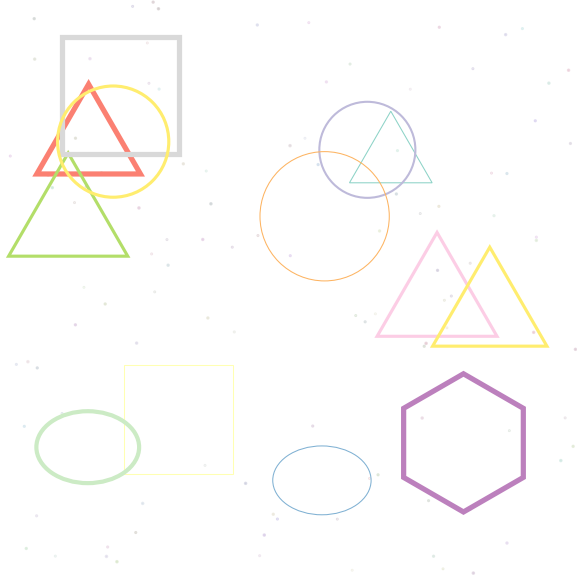[{"shape": "triangle", "thickness": 0.5, "radius": 0.41, "center": [0.677, 0.724]}, {"shape": "square", "thickness": 0.5, "radius": 0.47, "center": [0.31, 0.272]}, {"shape": "circle", "thickness": 1, "radius": 0.42, "center": [0.636, 0.74]}, {"shape": "triangle", "thickness": 2.5, "radius": 0.52, "center": [0.153, 0.75]}, {"shape": "oval", "thickness": 0.5, "radius": 0.43, "center": [0.557, 0.167]}, {"shape": "circle", "thickness": 0.5, "radius": 0.56, "center": [0.562, 0.625]}, {"shape": "triangle", "thickness": 1.5, "radius": 0.6, "center": [0.118, 0.615]}, {"shape": "triangle", "thickness": 1.5, "radius": 0.6, "center": [0.757, 0.477]}, {"shape": "square", "thickness": 2.5, "radius": 0.51, "center": [0.208, 0.834]}, {"shape": "hexagon", "thickness": 2.5, "radius": 0.6, "center": [0.803, 0.232]}, {"shape": "oval", "thickness": 2, "radius": 0.44, "center": [0.152, 0.225]}, {"shape": "circle", "thickness": 1.5, "radius": 0.48, "center": [0.196, 0.754]}, {"shape": "triangle", "thickness": 1.5, "radius": 0.57, "center": [0.848, 0.457]}]